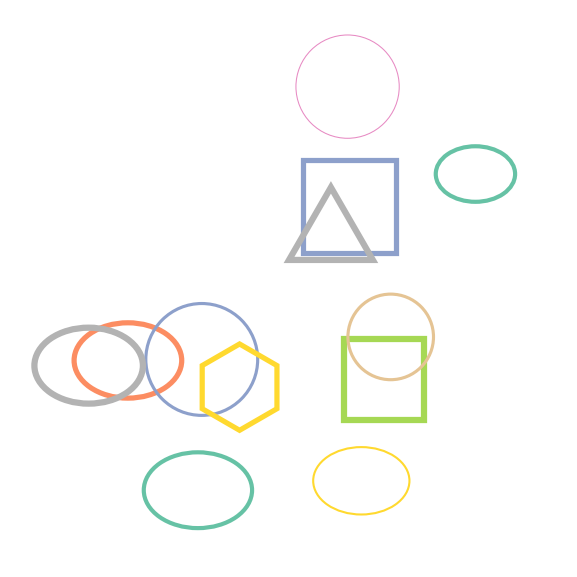[{"shape": "oval", "thickness": 2, "radius": 0.34, "center": [0.823, 0.698]}, {"shape": "oval", "thickness": 2, "radius": 0.47, "center": [0.343, 0.15]}, {"shape": "oval", "thickness": 2.5, "radius": 0.47, "center": [0.221, 0.375]}, {"shape": "square", "thickness": 2.5, "radius": 0.4, "center": [0.605, 0.641]}, {"shape": "circle", "thickness": 1.5, "radius": 0.48, "center": [0.349, 0.377]}, {"shape": "circle", "thickness": 0.5, "radius": 0.45, "center": [0.602, 0.849]}, {"shape": "square", "thickness": 3, "radius": 0.35, "center": [0.665, 0.342]}, {"shape": "oval", "thickness": 1, "radius": 0.42, "center": [0.626, 0.167]}, {"shape": "hexagon", "thickness": 2.5, "radius": 0.37, "center": [0.415, 0.329]}, {"shape": "circle", "thickness": 1.5, "radius": 0.37, "center": [0.677, 0.416]}, {"shape": "oval", "thickness": 3, "radius": 0.47, "center": [0.154, 0.366]}, {"shape": "triangle", "thickness": 3, "radius": 0.42, "center": [0.573, 0.591]}]